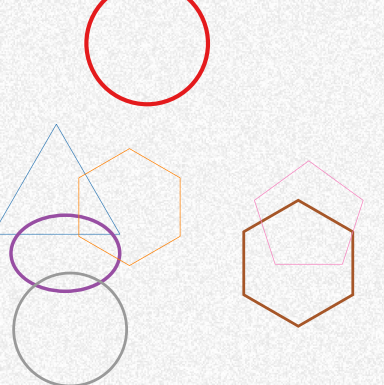[{"shape": "circle", "thickness": 3, "radius": 0.79, "center": [0.382, 0.887]}, {"shape": "triangle", "thickness": 0.5, "radius": 0.95, "center": [0.146, 0.487]}, {"shape": "oval", "thickness": 2.5, "radius": 0.71, "center": [0.17, 0.342]}, {"shape": "hexagon", "thickness": 0.5, "radius": 0.76, "center": [0.336, 0.462]}, {"shape": "hexagon", "thickness": 2, "radius": 0.82, "center": [0.775, 0.316]}, {"shape": "pentagon", "thickness": 0.5, "radius": 0.74, "center": [0.802, 0.434]}, {"shape": "circle", "thickness": 2, "radius": 0.73, "center": [0.182, 0.144]}]